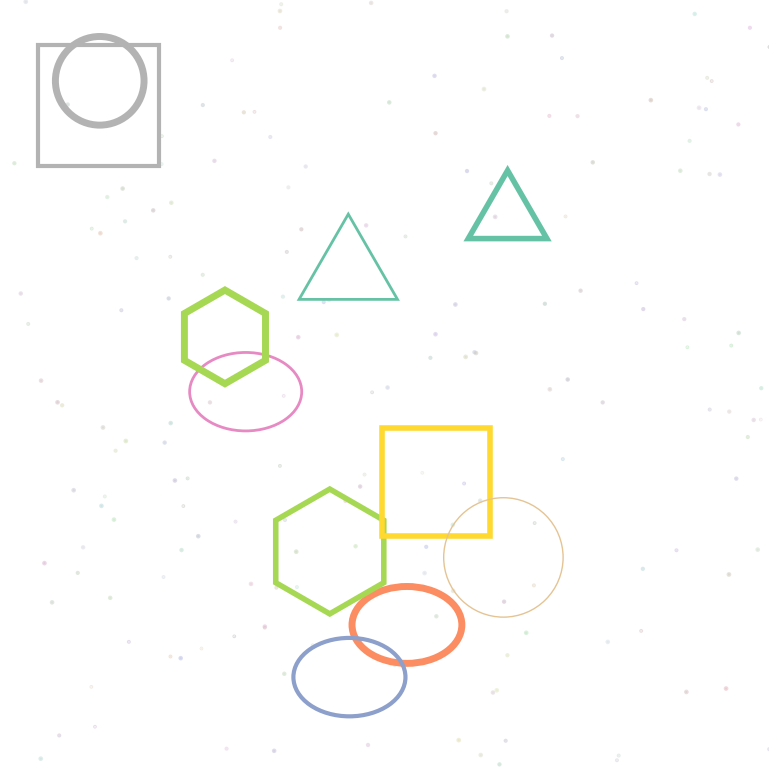[{"shape": "triangle", "thickness": 1, "radius": 0.37, "center": [0.452, 0.648]}, {"shape": "triangle", "thickness": 2, "radius": 0.29, "center": [0.659, 0.72]}, {"shape": "oval", "thickness": 2.5, "radius": 0.36, "center": [0.528, 0.188]}, {"shape": "oval", "thickness": 1.5, "radius": 0.36, "center": [0.454, 0.121]}, {"shape": "oval", "thickness": 1, "radius": 0.36, "center": [0.319, 0.491]}, {"shape": "hexagon", "thickness": 2.5, "radius": 0.3, "center": [0.292, 0.562]}, {"shape": "hexagon", "thickness": 2, "radius": 0.41, "center": [0.428, 0.284]}, {"shape": "square", "thickness": 2, "radius": 0.35, "center": [0.566, 0.374]}, {"shape": "circle", "thickness": 0.5, "radius": 0.39, "center": [0.654, 0.276]}, {"shape": "square", "thickness": 1.5, "radius": 0.39, "center": [0.128, 0.863]}, {"shape": "circle", "thickness": 2.5, "radius": 0.29, "center": [0.13, 0.895]}]